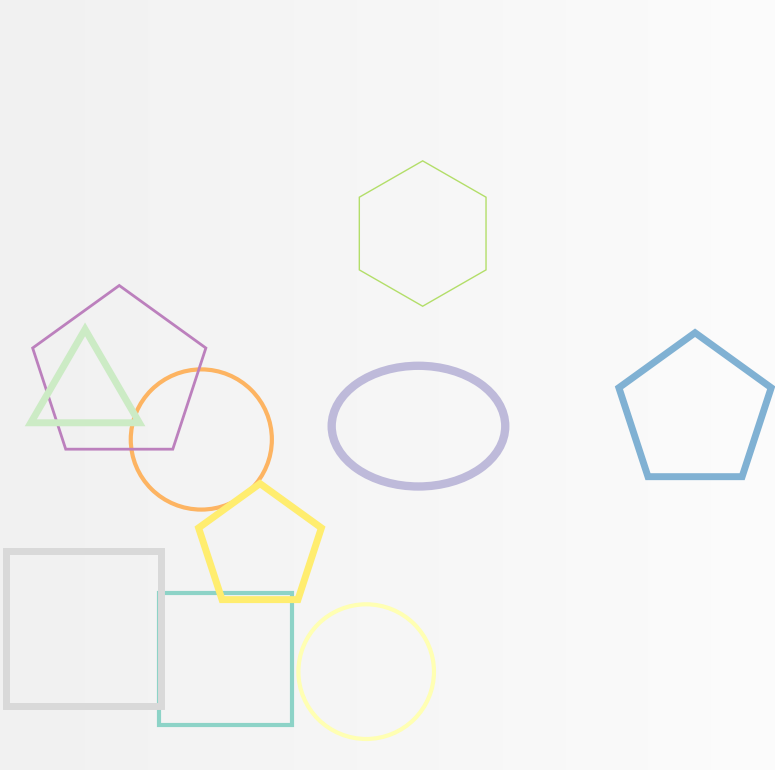[{"shape": "square", "thickness": 1.5, "radius": 0.43, "center": [0.29, 0.144]}, {"shape": "circle", "thickness": 1.5, "radius": 0.44, "center": [0.472, 0.128]}, {"shape": "oval", "thickness": 3, "radius": 0.56, "center": [0.54, 0.447]}, {"shape": "pentagon", "thickness": 2.5, "radius": 0.52, "center": [0.897, 0.465]}, {"shape": "circle", "thickness": 1.5, "radius": 0.46, "center": [0.26, 0.429]}, {"shape": "hexagon", "thickness": 0.5, "radius": 0.47, "center": [0.545, 0.697]}, {"shape": "square", "thickness": 2.5, "radius": 0.5, "center": [0.108, 0.184]}, {"shape": "pentagon", "thickness": 1, "radius": 0.59, "center": [0.154, 0.512]}, {"shape": "triangle", "thickness": 2.5, "radius": 0.4, "center": [0.11, 0.491]}, {"shape": "pentagon", "thickness": 2.5, "radius": 0.42, "center": [0.335, 0.289]}]